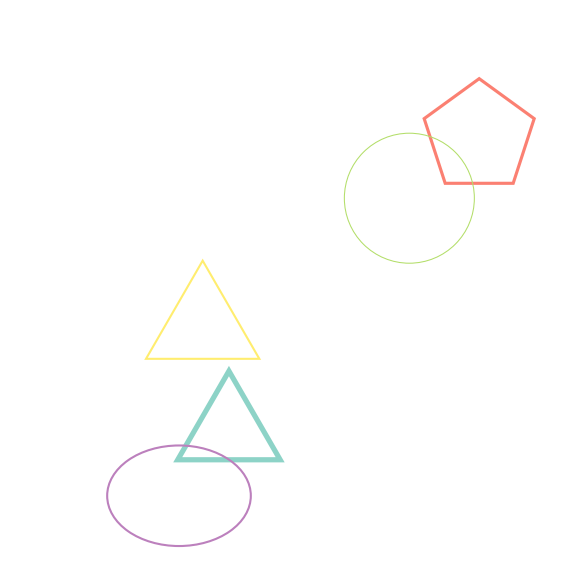[{"shape": "triangle", "thickness": 2.5, "radius": 0.51, "center": [0.396, 0.254]}, {"shape": "pentagon", "thickness": 1.5, "radius": 0.5, "center": [0.83, 0.763]}, {"shape": "circle", "thickness": 0.5, "radius": 0.56, "center": [0.709, 0.656]}, {"shape": "oval", "thickness": 1, "radius": 0.62, "center": [0.31, 0.141]}, {"shape": "triangle", "thickness": 1, "radius": 0.57, "center": [0.351, 0.434]}]